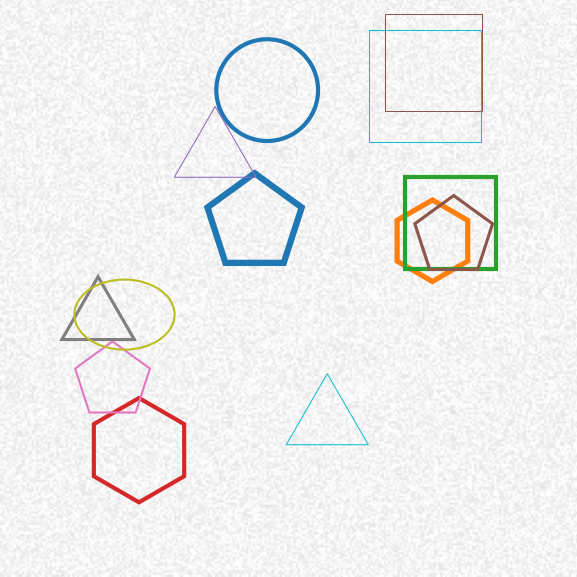[{"shape": "pentagon", "thickness": 3, "radius": 0.43, "center": [0.441, 0.613]}, {"shape": "circle", "thickness": 2, "radius": 0.44, "center": [0.463, 0.843]}, {"shape": "hexagon", "thickness": 2.5, "radius": 0.35, "center": [0.749, 0.582]}, {"shape": "square", "thickness": 2, "radius": 0.4, "center": [0.78, 0.613]}, {"shape": "hexagon", "thickness": 2, "radius": 0.45, "center": [0.241, 0.22]}, {"shape": "triangle", "thickness": 0.5, "radius": 0.41, "center": [0.373, 0.733]}, {"shape": "square", "thickness": 0.5, "radius": 0.42, "center": [0.75, 0.891]}, {"shape": "pentagon", "thickness": 1.5, "radius": 0.35, "center": [0.786, 0.59]}, {"shape": "pentagon", "thickness": 1, "radius": 0.34, "center": [0.195, 0.34]}, {"shape": "triangle", "thickness": 1.5, "radius": 0.36, "center": [0.17, 0.447]}, {"shape": "oval", "thickness": 1, "radius": 0.43, "center": [0.215, 0.454]}, {"shape": "triangle", "thickness": 0.5, "radius": 0.41, "center": [0.567, 0.27]}, {"shape": "square", "thickness": 0.5, "radius": 0.49, "center": [0.736, 0.85]}]